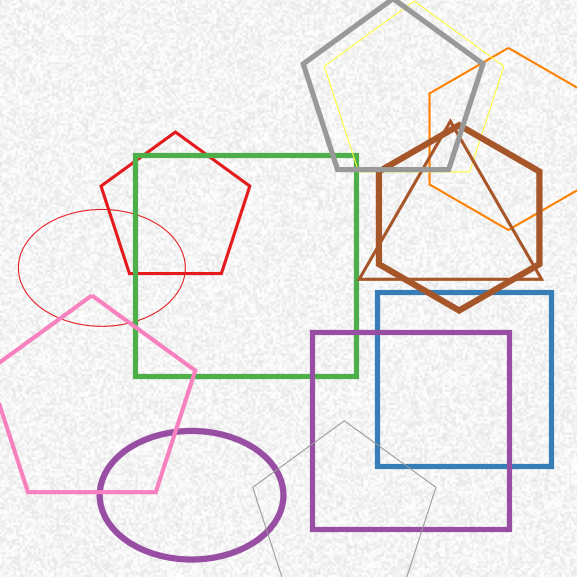[{"shape": "oval", "thickness": 0.5, "radius": 0.72, "center": [0.176, 0.535]}, {"shape": "pentagon", "thickness": 1.5, "radius": 0.68, "center": [0.304, 0.635]}, {"shape": "square", "thickness": 2.5, "radius": 0.75, "center": [0.804, 0.342]}, {"shape": "square", "thickness": 2.5, "radius": 0.96, "center": [0.425, 0.54]}, {"shape": "square", "thickness": 2.5, "radius": 0.85, "center": [0.711, 0.253]}, {"shape": "oval", "thickness": 3, "radius": 0.8, "center": [0.332, 0.142]}, {"shape": "hexagon", "thickness": 1, "radius": 0.79, "center": [0.88, 0.759]}, {"shape": "pentagon", "thickness": 0.5, "radius": 0.82, "center": [0.717, 0.834]}, {"shape": "hexagon", "thickness": 3, "radius": 0.8, "center": [0.795, 0.622]}, {"shape": "triangle", "thickness": 1.5, "radius": 0.91, "center": [0.78, 0.607]}, {"shape": "pentagon", "thickness": 2, "radius": 0.94, "center": [0.159, 0.299]}, {"shape": "pentagon", "thickness": 2.5, "radius": 0.82, "center": [0.681, 0.838]}, {"shape": "pentagon", "thickness": 0.5, "radius": 0.83, "center": [0.596, 0.104]}]